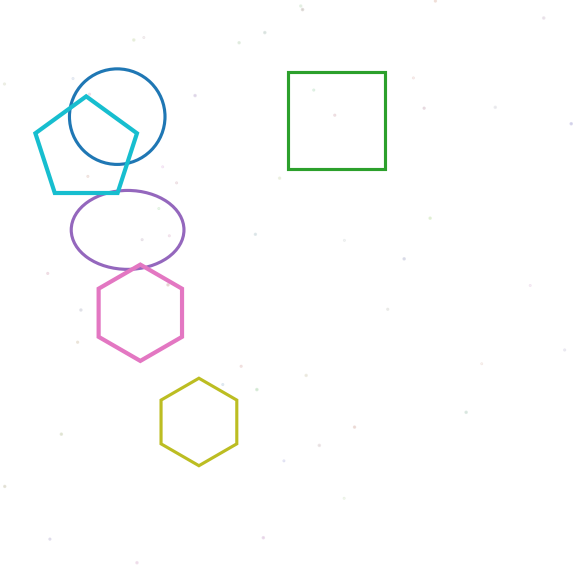[{"shape": "circle", "thickness": 1.5, "radius": 0.41, "center": [0.203, 0.797]}, {"shape": "square", "thickness": 1.5, "radius": 0.42, "center": [0.583, 0.79]}, {"shape": "oval", "thickness": 1.5, "radius": 0.49, "center": [0.221, 0.601]}, {"shape": "hexagon", "thickness": 2, "radius": 0.42, "center": [0.243, 0.458]}, {"shape": "hexagon", "thickness": 1.5, "radius": 0.38, "center": [0.344, 0.268]}, {"shape": "pentagon", "thickness": 2, "radius": 0.46, "center": [0.149, 0.74]}]